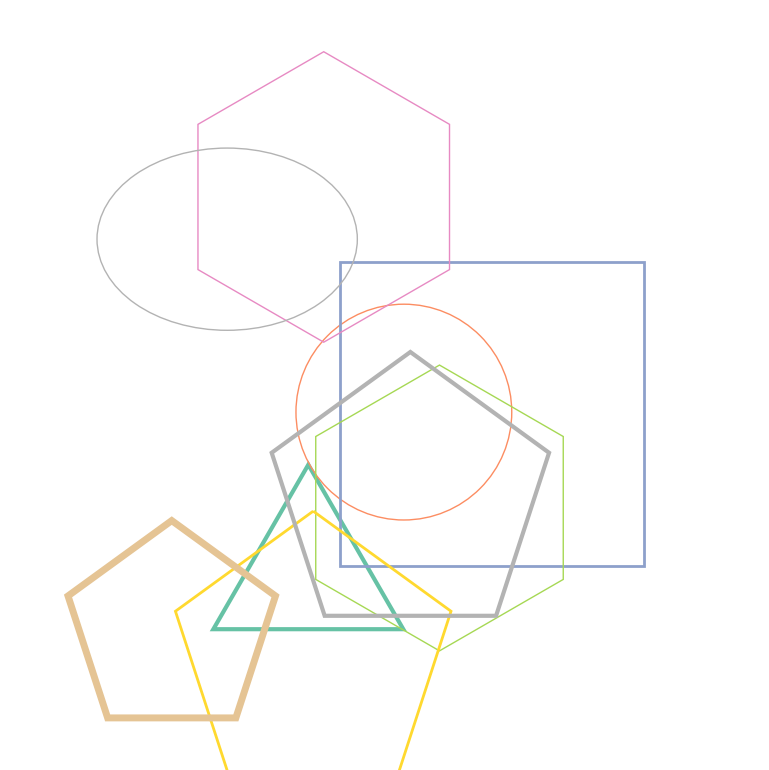[{"shape": "triangle", "thickness": 1.5, "radius": 0.71, "center": [0.4, 0.254]}, {"shape": "circle", "thickness": 0.5, "radius": 0.7, "center": [0.524, 0.465]}, {"shape": "square", "thickness": 1, "radius": 0.99, "center": [0.639, 0.463]}, {"shape": "hexagon", "thickness": 0.5, "radius": 0.94, "center": [0.42, 0.744]}, {"shape": "hexagon", "thickness": 0.5, "radius": 0.93, "center": [0.571, 0.34]}, {"shape": "pentagon", "thickness": 1, "radius": 0.94, "center": [0.407, 0.148]}, {"shape": "pentagon", "thickness": 2.5, "radius": 0.71, "center": [0.223, 0.182]}, {"shape": "oval", "thickness": 0.5, "radius": 0.85, "center": [0.295, 0.689]}, {"shape": "pentagon", "thickness": 1.5, "radius": 0.95, "center": [0.533, 0.353]}]